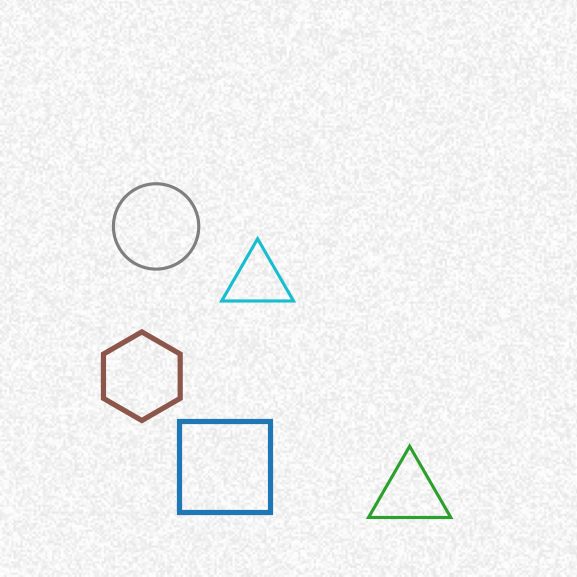[{"shape": "square", "thickness": 2.5, "radius": 0.4, "center": [0.389, 0.191]}, {"shape": "triangle", "thickness": 1.5, "radius": 0.41, "center": [0.709, 0.144]}, {"shape": "hexagon", "thickness": 2.5, "radius": 0.38, "center": [0.246, 0.348]}, {"shape": "circle", "thickness": 1.5, "radius": 0.37, "center": [0.27, 0.607]}, {"shape": "triangle", "thickness": 1.5, "radius": 0.36, "center": [0.446, 0.514]}]